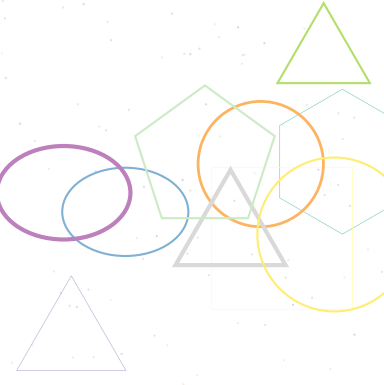[{"shape": "hexagon", "thickness": 0.5, "radius": 0.94, "center": [0.889, 0.58]}, {"shape": "square", "thickness": 0.5, "radius": 0.92, "center": [0.732, 0.382]}, {"shape": "triangle", "thickness": 0.5, "radius": 0.82, "center": [0.185, 0.119]}, {"shape": "oval", "thickness": 1.5, "radius": 0.82, "center": [0.325, 0.45]}, {"shape": "circle", "thickness": 2, "radius": 0.81, "center": [0.677, 0.574]}, {"shape": "triangle", "thickness": 1.5, "radius": 0.69, "center": [0.841, 0.853]}, {"shape": "triangle", "thickness": 3, "radius": 0.83, "center": [0.599, 0.394]}, {"shape": "oval", "thickness": 3, "radius": 0.87, "center": [0.165, 0.499]}, {"shape": "pentagon", "thickness": 1.5, "radius": 0.95, "center": [0.532, 0.588]}, {"shape": "circle", "thickness": 1.5, "radius": 1.0, "center": [0.868, 0.391]}]